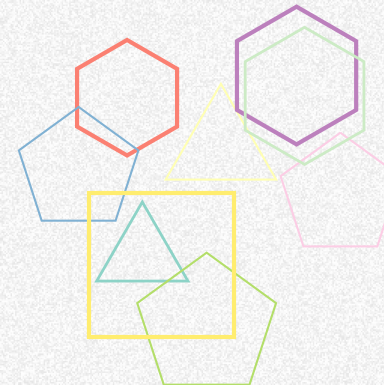[{"shape": "triangle", "thickness": 2, "radius": 0.68, "center": [0.37, 0.338]}, {"shape": "triangle", "thickness": 1.5, "radius": 0.83, "center": [0.574, 0.616]}, {"shape": "hexagon", "thickness": 3, "radius": 0.75, "center": [0.33, 0.746]}, {"shape": "pentagon", "thickness": 1.5, "radius": 0.82, "center": [0.204, 0.559]}, {"shape": "pentagon", "thickness": 1.5, "radius": 0.95, "center": [0.537, 0.154]}, {"shape": "pentagon", "thickness": 1.5, "radius": 0.82, "center": [0.884, 0.492]}, {"shape": "hexagon", "thickness": 3, "radius": 0.89, "center": [0.77, 0.804]}, {"shape": "hexagon", "thickness": 2, "radius": 0.89, "center": [0.791, 0.751]}, {"shape": "square", "thickness": 3, "radius": 0.94, "center": [0.419, 0.312]}]